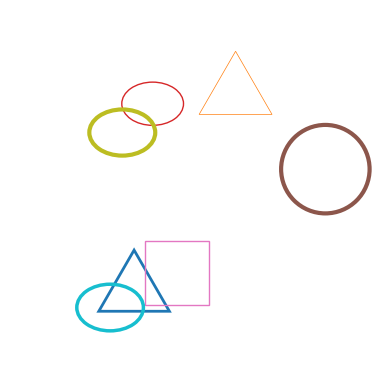[{"shape": "triangle", "thickness": 2, "radius": 0.53, "center": [0.348, 0.244]}, {"shape": "triangle", "thickness": 0.5, "radius": 0.55, "center": [0.612, 0.757]}, {"shape": "oval", "thickness": 1, "radius": 0.4, "center": [0.396, 0.731]}, {"shape": "circle", "thickness": 3, "radius": 0.57, "center": [0.845, 0.561]}, {"shape": "square", "thickness": 1, "radius": 0.41, "center": [0.461, 0.291]}, {"shape": "oval", "thickness": 3, "radius": 0.43, "center": [0.318, 0.656]}, {"shape": "oval", "thickness": 2.5, "radius": 0.43, "center": [0.286, 0.201]}]